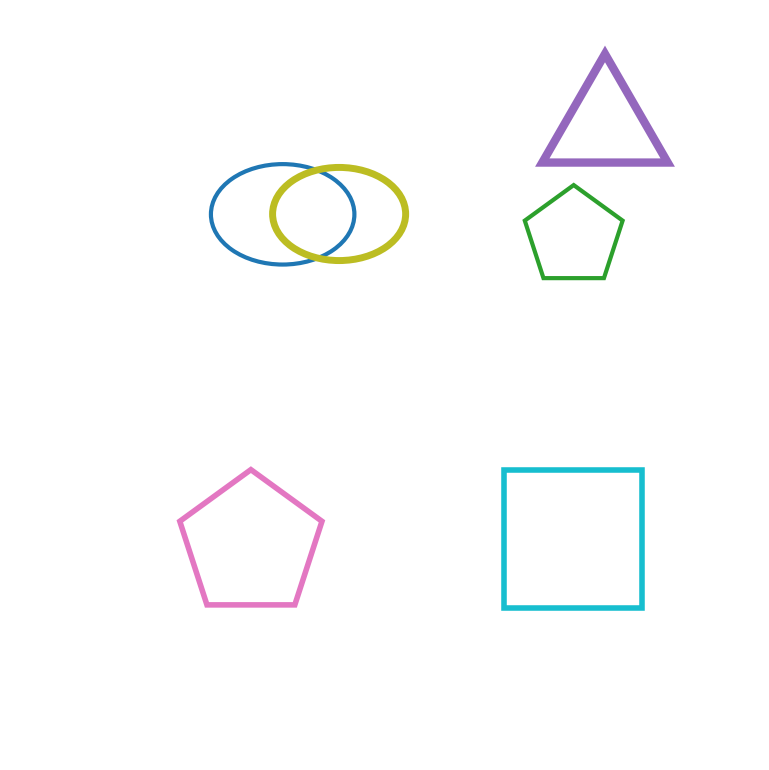[{"shape": "oval", "thickness": 1.5, "radius": 0.47, "center": [0.367, 0.722]}, {"shape": "pentagon", "thickness": 1.5, "radius": 0.33, "center": [0.745, 0.693]}, {"shape": "triangle", "thickness": 3, "radius": 0.47, "center": [0.786, 0.836]}, {"shape": "pentagon", "thickness": 2, "radius": 0.49, "center": [0.326, 0.293]}, {"shape": "oval", "thickness": 2.5, "radius": 0.43, "center": [0.44, 0.722]}, {"shape": "square", "thickness": 2, "radius": 0.45, "center": [0.744, 0.3]}]